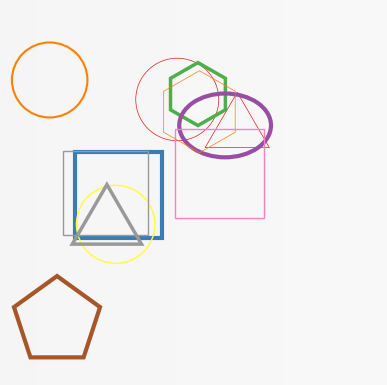[{"shape": "triangle", "thickness": 0.5, "radius": 0.48, "center": [0.612, 0.664]}, {"shape": "circle", "thickness": 0.5, "radius": 0.54, "center": [0.457, 0.742]}, {"shape": "square", "thickness": 3, "radius": 0.56, "center": [0.306, 0.493]}, {"shape": "hexagon", "thickness": 2.5, "radius": 0.41, "center": [0.511, 0.756]}, {"shape": "oval", "thickness": 3, "radius": 0.59, "center": [0.581, 0.674]}, {"shape": "hexagon", "thickness": 0.5, "radius": 0.53, "center": [0.515, 0.71]}, {"shape": "circle", "thickness": 1.5, "radius": 0.49, "center": [0.128, 0.792]}, {"shape": "circle", "thickness": 1, "radius": 0.51, "center": [0.299, 0.417]}, {"shape": "pentagon", "thickness": 3, "radius": 0.58, "center": [0.147, 0.166]}, {"shape": "square", "thickness": 1, "radius": 0.57, "center": [0.567, 0.55]}, {"shape": "square", "thickness": 1, "radius": 0.55, "center": [0.272, 0.499]}, {"shape": "triangle", "thickness": 2.5, "radius": 0.52, "center": [0.276, 0.417]}]